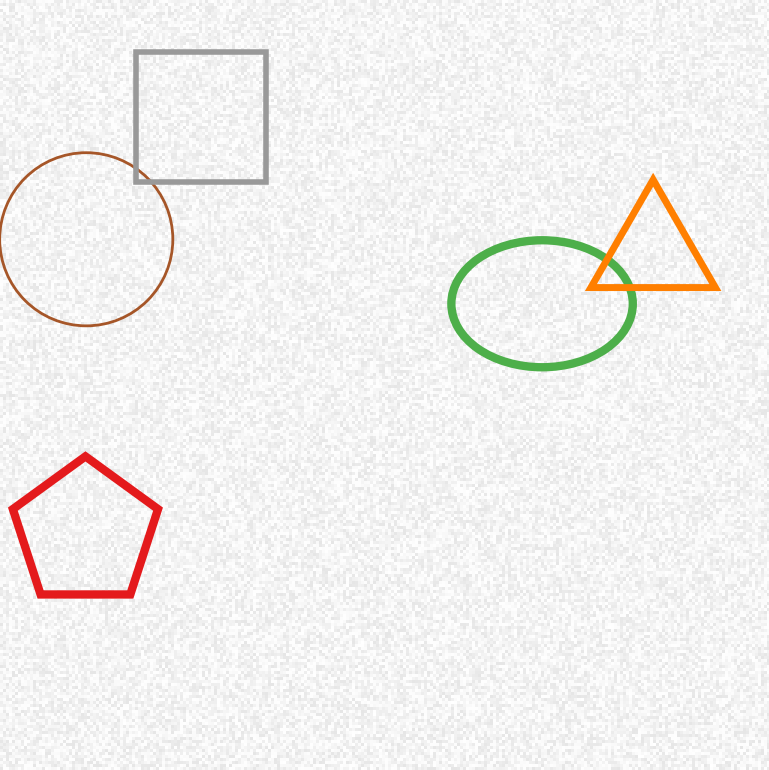[{"shape": "pentagon", "thickness": 3, "radius": 0.5, "center": [0.111, 0.308]}, {"shape": "oval", "thickness": 3, "radius": 0.59, "center": [0.704, 0.606]}, {"shape": "triangle", "thickness": 2.5, "radius": 0.47, "center": [0.848, 0.673]}, {"shape": "circle", "thickness": 1, "radius": 0.56, "center": [0.112, 0.689]}, {"shape": "square", "thickness": 2, "radius": 0.42, "center": [0.261, 0.848]}]